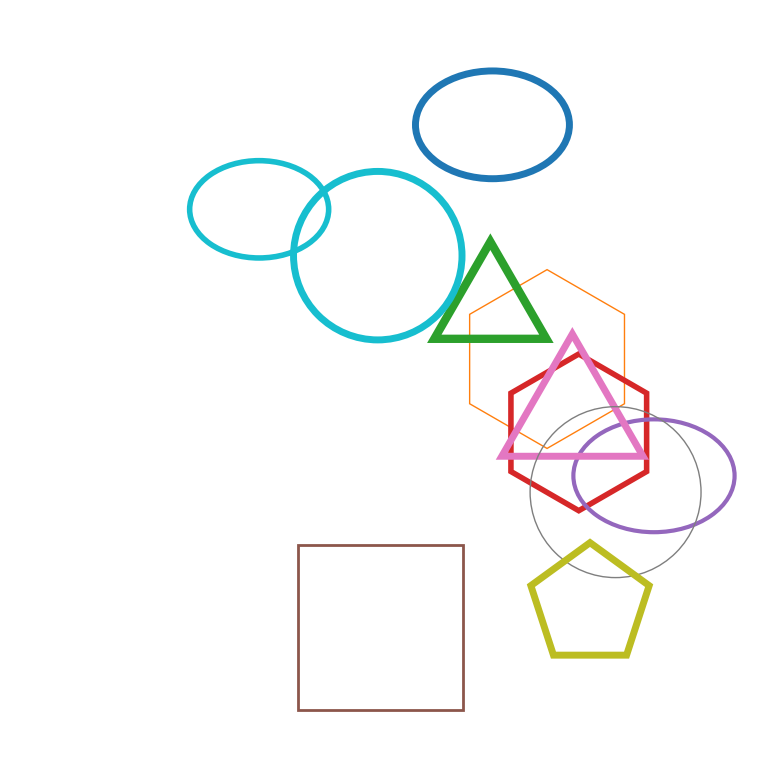[{"shape": "oval", "thickness": 2.5, "radius": 0.5, "center": [0.64, 0.838]}, {"shape": "hexagon", "thickness": 0.5, "radius": 0.58, "center": [0.71, 0.534]}, {"shape": "triangle", "thickness": 3, "radius": 0.42, "center": [0.637, 0.602]}, {"shape": "hexagon", "thickness": 2, "radius": 0.51, "center": [0.752, 0.439]}, {"shape": "oval", "thickness": 1.5, "radius": 0.52, "center": [0.849, 0.382]}, {"shape": "square", "thickness": 1, "radius": 0.54, "center": [0.494, 0.186]}, {"shape": "triangle", "thickness": 2.5, "radius": 0.53, "center": [0.743, 0.46]}, {"shape": "circle", "thickness": 0.5, "radius": 0.55, "center": [0.799, 0.361]}, {"shape": "pentagon", "thickness": 2.5, "radius": 0.4, "center": [0.766, 0.214]}, {"shape": "circle", "thickness": 2.5, "radius": 0.55, "center": [0.491, 0.668]}, {"shape": "oval", "thickness": 2, "radius": 0.45, "center": [0.337, 0.728]}]